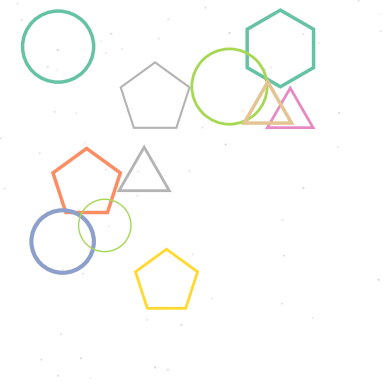[{"shape": "hexagon", "thickness": 2.5, "radius": 0.5, "center": [0.728, 0.874]}, {"shape": "circle", "thickness": 2.5, "radius": 0.46, "center": [0.151, 0.879]}, {"shape": "pentagon", "thickness": 2.5, "radius": 0.46, "center": [0.225, 0.522]}, {"shape": "circle", "thickness": 3, "radius": 0.41, "center": [0.163, 0.373]}, {"shape": "triangle", "thickness": 2, "radius": 0.34, "center": [0.754, 0.703]}, {"shape": "circle", "thickness": 2, "radius": 0.49, "center": [0.596, 0.775]}, {"shape": "circle", "thickness": 1, "radius": 0.34, "center": [0.272, 0.414]}, {"shape": "pentagon", "thickness": 2, "radius": 0.42, "center": [0.432, 0.268]}, {"shape": "triangle", "thickness": 2.5, "radius": 0.36, "center": [0.696, 0.716]}, {"shape": "pentagon", "thickness": 1.5, "radius": 0.47, "center": [0.403, 0.744]}, {"shape": "triangle", "thickness": 2, "radius": 0.38, "center": [0.374, 0.542]}]